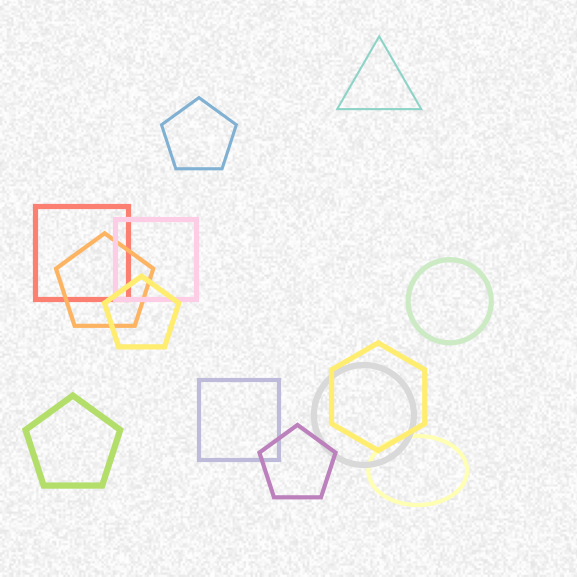[{"shape": "triangle", "thickness": 1, "radius": 0.42, "center": [0.657, 0.852]}, {"shape": "oval", "thickness": 2, "radius": 0.43, "center": [0.723, 0.184]}, {"shape": "square", "thickness": 2, "radius": 0.35, "center": [0.414, 0.272]}, {"shape": "square", "thickness": 2.5, "radius": 0.4, "center": [0.141, 0.562]}, {"shape": "pentagon", "thickness": 1.5, "radius": 0.34, "center": [0.344, 0.762]}, {"shape": "pentagon", "thickness": 2, "radius": 0.44, "center": [0.181, 0.507]}, {"shape": "pentagon", "thickness": 3, "radius": 0.43, "center": [0.126, 0.228]}, {"shape": "square", "thickness": 2.5, "radius": 0.35, "center": [0.269, 0.551]}, {"shape": "circle", "thickness": 3, "radius": 0.43, "center": [0.63, 0.281]}, {"shape": "pentagon", "thickness": 2, "radius": 0.35, "center": [0.515, 0.194]}, {"shape": "circle", "thickness": 2.5, "radius": 0.36, "center": [0.779, 0.478]}, {"shape": "hexagon", "thickness": 2.5, "radius": 0.47, "center": [0.655, 0.312]}, {"shape": "pentagon", "thickness": 2.5, "radius": 0.34, "center": [0.245, 0.453]}]